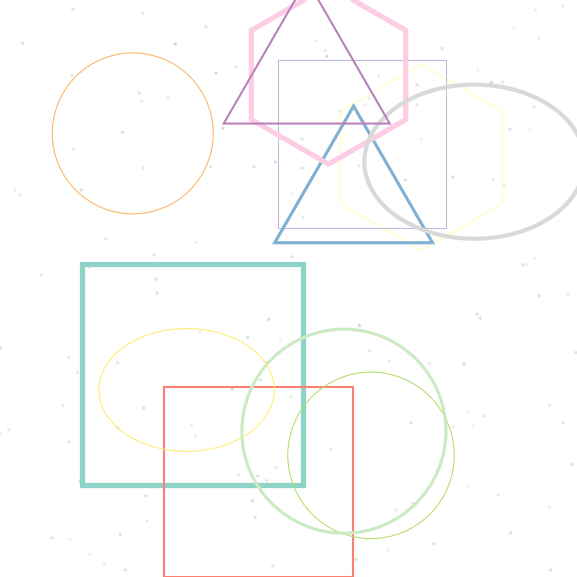[{"shape": "square", "thickness": 2.5, "radius": 0.96, "center": [0.333, 0.351]}, {"shape": "hexagon", "thickness": 0.5, "radius": 0.81, "center": [0.73, 0.727]}, {"shape": "square", "thickness": 0.5, "radius": 0.73, "center": [0.626, 0.75]}, {"shape": "square", "thickness": 1, "radius": 0.82, "center": [0.447, 0.164]}, {"shape": "triangle", "thickness": 1.5, "radius": 0.79, "center": [0.612, 0.658]}, {"shape": "circle", "thickness": 0.5, "radius": 0.7, "center": [0.23, 0.768]}, {"shape": "circle", "thickness": 0.5, "radius": 0.72, "center": [0.642, 0.211]}, {"shape": "hexagon", "thickness": 2.5, "radius": 0.77, "center": [0.569, 0.869]}, {"shape": "oval", "thickness": 2, "radius": 0.95, "center": [0.822, 0.719]}, {"shape": "triangle", "thickness": 1, "radius": 0.83, "center": [0.531, 0.868]}, {"shape": "circle", "thickness": 1.5, "radius": 0.88, "center": [0.596, 0.252]}, {"shape": "oval", "thickness": 0.5, "radius": 0.76, "center": [0.323, 0.324]}]